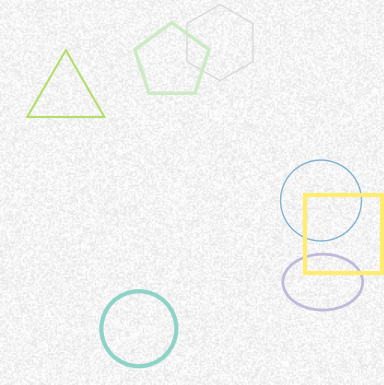[{"shape": "circle", "thickness": 3, "radius": 0.49, "center": [0.361, 0.146]}, {"shape": "oval", "thickness": 2, "radius": 0.52, "center": [0.838, 0.267]}, {"shape": "circle", "thickness": 1, "radius": 0.53, "center": [0.834, 0.479]}, {"shape": "triangle", "thickness": 1.5, "radius": 0.58, "center": [0.171, 0.754]}, {"shape": "hexagon", "thickness": 1, "radius": 0.49, "center": [0.571, 0.889]}, {"shape": "pentagon", "thickness": 2.5, "radius": 0.51, "center": [0.447, 0.84]}, {"shape": "square", "thickness": 3, "radius": 0.5, "center": [0.892, 0.392]}]